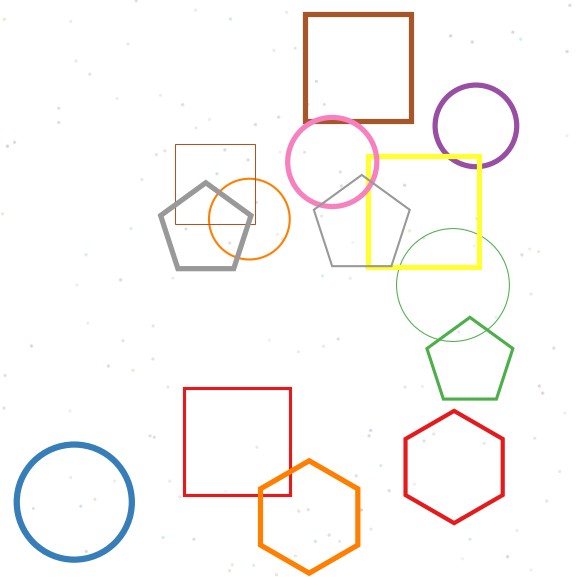[{"shape": "square", "thickness": 1.5, "radius": 0.46, "center": [0.41, 0.235]}, {"shape": "hexagon", "thickness": 2, "radius": 0.49, "center": [0.786, 0.19]}, {"shape": "circle", "thickness": 3, "radius": 0.5, "center": [0.129, 0.13]}, {"shape": "circle", "thickness": 0.5, "radius": 0.49, "center": [0.784, 0.506]}, {"shape": "pentagon", "thickness": 1.5, "radius": 0.39, "center": [0.814, 0.371]}, {"shape": "circle", "thickness": 2.5, "radius": 0.35, "center": [0.824, 0.781]}, {"shape": "circle", "thickness": 1, "radius": 0.35, "center": [0.432, 0.62]}, {"shape": "hexagon", "thickness": 2.5, "radius": 0.49, "center": [0.535, 0.104]}, {"shape": "square", "thickness": 2.5, "radius": 0.48, "center": [0.734, 0.632]}, {"shape": "square", "thickness": 0.5, "radius": 0.35, "center": [0.373, 0.68]}, {"shape": "square", "thickness": 2.5, "radius": 0.46, "center": [0.62, 0.882]}, {"shape": "circle", "thickness": 2.5, "radius": 0.39, "center": [0.575, 0.719]}, {"shape": "pentagon", "thickness": 2.5, "radius": 0.41, "center": [0.356, 0.6]}, {"shape": "pentagon", "thickness": 1, "radius": 0.44, "center": [0.626, 0.609]}]